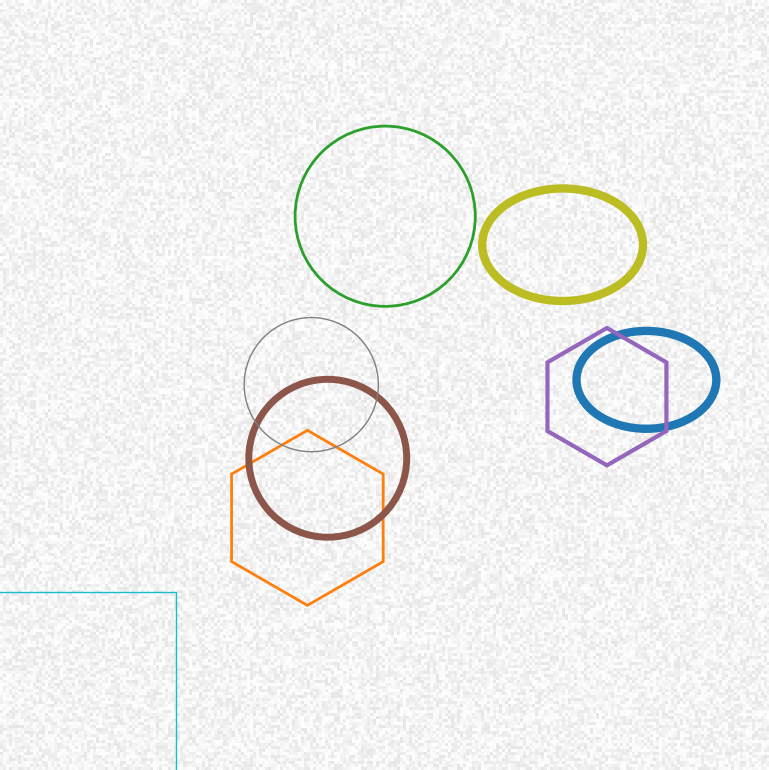[{"shape": "oval", "thickness": 3, "radius": 0.45, "center": [0.84, 0.507]}, {"shape": "hexagon", "thickness": 1, "radius": 0.57, "center": [0.399, 0.327]}, {"shape": "circle", "thickness": 1, "radius": 0.59, "center": [0.5, 0.719]}, {"shape": "hexagon", "thickness": 1.5, "radius": 0.45, "center": [0.788, 0.485]}, {"shape": "circle", "thickness": 2.5, "radius": 0.51, "center": [0.426, 0.405]}, {"shape": "circle", "thickness": 0.5, "radius": 0.44, "center": [0.404, 0.5]}, {"shape": "oval", "thickness": 3, "radius": 0.52, "center": [0.731, 0.682]}, {"shape": "square", "thickness": 0.5, "radius": 0.6, "center": [0.109, 0.112]}]